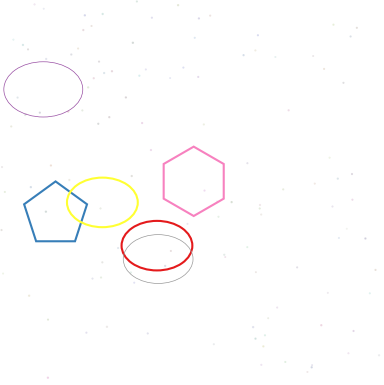[{"shape": "oval", "thickness": 1.5, "radius": 0.46, "center": [0.408, 0.362]}, {"shape": "pentagon", "thickness": 1.5, "radius": 0.43, "center": [0.144, 0.443]}, {"shape": "oval", "thickness": 0.5, "radius": 0.51, "center": [0.112, 0.768]}, {"shape": "oval", "thickness": 1.5, "radius": 0.46, "center": [0.266, 0.474]}, {"shape": "hexagon", "thickness": 1.5, "radius": 0.45, "center": [0.503, 0.529]}, {"shape": "oval", "thickness": 0.5, "radius": 0.45, "center": [0.411, 0.327]}]